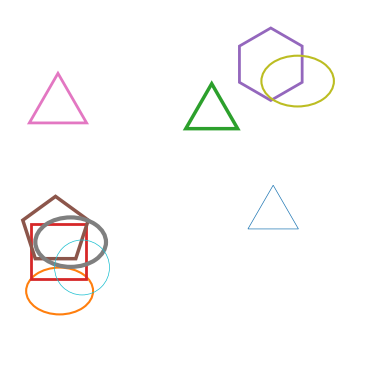[{"shape": "triangle", "thickness": 0.5, "radius": 0.38, "center": [0.71, 0.443]}, {"shape": "oval", "thickness": 1.5, "radius": 0.43, "center": [0.155, 0.244]}, {"shape": "triangle", "thickness": 2.5, "radius": 0.39, "center": [0.55, 0.705]}, {"shape": "square", "thickness": 2, "radius": 0.36, "center": [0.152, 0.347]}, {"shape": "hexagon", "thickness": 2, "radius": 0.47, "center": [0.703, 0.833]}, {"shape": "pentagon", "thickness": 2.5, "radius": 0.45, "center": [0.144, 0.4]}, {"shape": "triangle", "thickness": 2, "radius": 0.43, "center": [0.151, 0.724]}, {"shape": "oval", "thickness": 3, "radius": 0.46, "center": [0.184, 0.371]}, {"shape": "oval", "thickness": 1.5, "radius": 0.47, "center": [0.773, 0.789]}, {"shape": "circle", "thickness": 0.5, "radius": 0.36, "center": [0.213, 0.305]}]